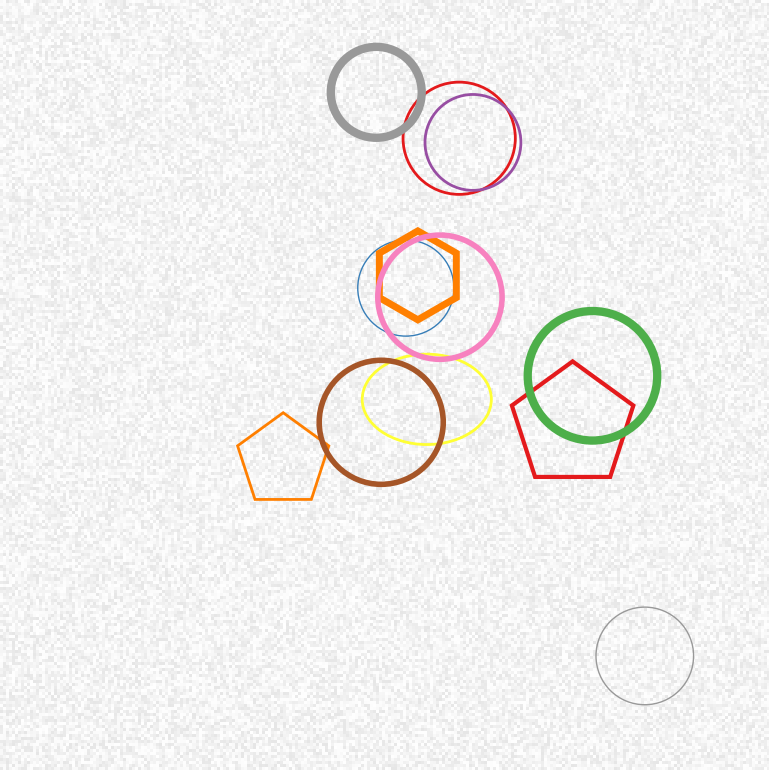[{"shape": "pentagon", "thickness": 1.5, "radius": 0.41, "center": [0.744, 0.448]}, {"shape": "circle", "thickness": 1, "radius": 0.36, "center": [0.596, 0.82]}, {"shape": "circle", "thickness": 0.5, "radius": 0.31, "center": [0.527, 0.626]}, {"shape": "circle", "thickness": 3, "radius": 0.42, "center": [0.769, 0.512]}, {"shape": "circle", "thickness": 1, "radius": 0.31, "center": [0.614, 0.815]}, {"shape": "pentagon", "thickness": 1, "radius": 0.31, "center": [0.368, 0.402]}, {"shape": "hexagon", "thickness": 2.5, "radius": 0.29, "center": [0.543, 0.642]}, {"shape": "oval", "thickness": 1, "radius": 0.42, "center": [0.554, 0.481]}, {"shape": "circle", "thickness": 2, "radius": 0.4, "center": [0.495, 0.452]}, {"shape": "circle", "thickness": 2, "radius": 0.4, "center": [0.571, 0.614]}, {"shape": "circle", "thickness": 0.5, "radius": 0.32, "center": [0.837, 0.148]}, {"shape": "circle", "thickness": 3, "radius": 0.3, "center": [0.489, 0.88]}]